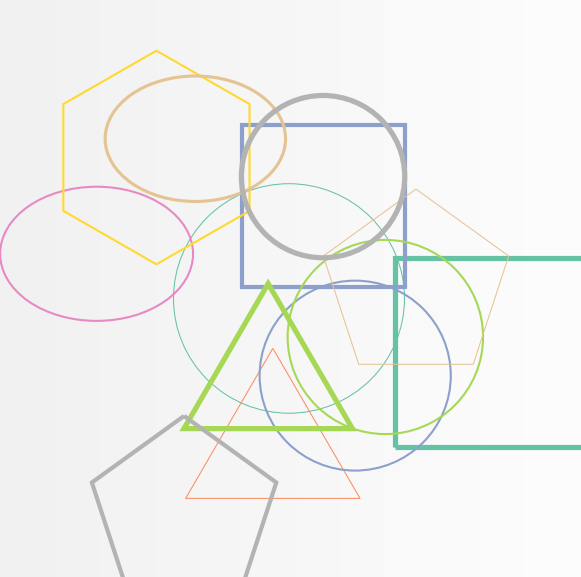[{"shape": "circle", "thickness": 0.5, "radius": 0.99, "center": [0.497, 0.482]}, {"shape": "square", "thickness": 2.5, "radius": 0.82, "center": [0.843, 0.389]}, {"shape": "triangle", "thickness": 0.5, "radius": 0.87, "center": [0.469, 0.223]}, {"shape": "circle", "thickness": 1, "radius": 0.82, "center": [0.611, 0.349]}, {"shape": "square", "thickness": 2, "radius": 0.7, "center": [0.556, 0.642]}, {"shape": "oval", "thickness": 1, "radius": 0.83, "center": [0.166, 0.56]}, {"shape": "circle", "thickness": 1, "radius": 0.84, "center": [0.663, 0.416]}, {"shape": "triangle", "thickness": 2.5, "radius": 0.84, "center": [0.461, 0.341]}, {"shape": "hexagon", "thickness": 1, "radius": 0.92, "center": [0.269, 0.726]}, {"shape": "oval", "thickness": 1.5, "radius": 0.78, "center": [0.336, 0.759]}, {"shape": "pentagon", "thickness": 0.5, "radius": 0.84, "center": [0.716, 0.504]}, {"shape": "circle", "thickness": 2.5, "radius": 0.7, "center": [0.556, 0.693]}, {"shape": "pentagon", "thickness": 2, "radius": 0.83, "center": [0.317, 0.112]}]